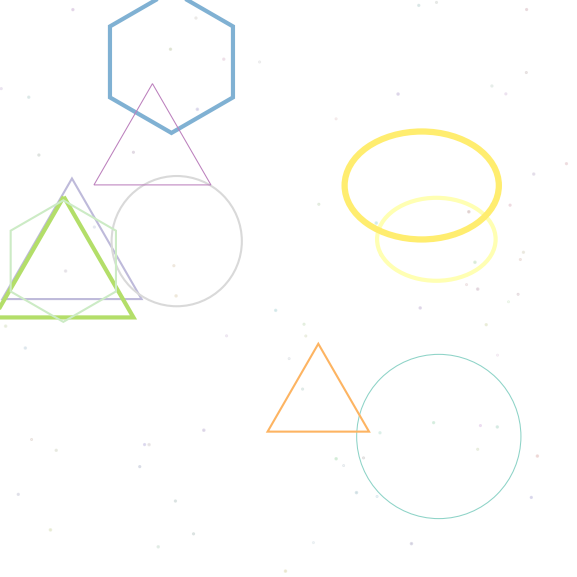[{"shape": "circle", "thickness": 0.5, "radius": 0.71, "center": [0.76, 0.243]}, {"shape": "oval", "thickness": 2, "radius": 0.51, "center": [0.756, 0.585]}, {"shape": "triangle", "thickness": 1, "radius": 0.7, "center": [0.125, 0.551]}, {"shape": "hexagon", "thickness": 2, "radius": 0.61, "center": [0.297, 0.892]}, {"shape": "triangle", "thickness": 1, "radius": 0.51, "center": [0.551, 0.302]}, {"shape": "triangle", "thickness": 2, "radius": 0.7, "center": [0.11, 0.519]}, {"shape": "circle", "thickness": 1, "radius": 0.56, "center": [0.306, 0.582]}, {"shape": "triangle", "thickness": 0.5, "radius": 0.58, "center": [0.264, 0.737]}, {"shape": "hexagon", "thickness": 1, "radius": 0.53, "center": [0.11, 0.547]}, {"shape": "oval", "thickness": 3, "radius": 0.67, "center": [0.73, 0.678]}]